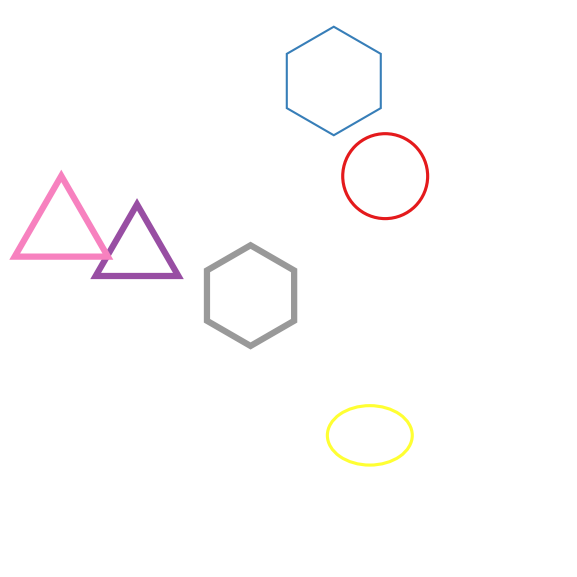[{"shape": "circle", "thickness": 1.5, "radius": 0.37, "center": [0.667, 0.694]}, {"shape": "hexagon", "thickness": 1, "radius": 0.47, "center": [0.578, 0.859]}, {"shape": "triangle", "thickness": 3, "radius": 0.41, "center": [0.237, 0.563]}, {"shape": "oval", "thickness": 1.5, "radius": 0.37, "center": [0.64, 0.245]}, {"shape": "triangle", "thickness": 3, "radius": 0.47, "center": [0.106, 0.601]}, {"shape": "hexagon", "thickness": 3, "radius": 0.44, "center": [0.434, 0.487]}]